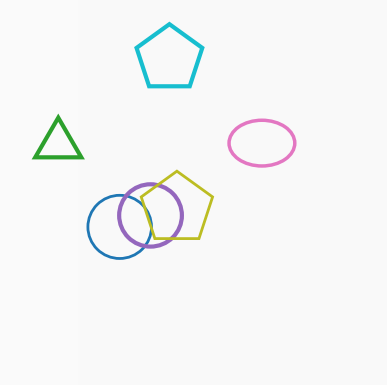[{"shape": "circle", "thickness": 2, "radius": 0.41, "center": [0.309, 0.411]}, {"shape": "triangle", "thickness": 3, "radius": 0.34, "center": [0.15, 0.626]}, {"shape": "circle", "thickness": 3, "radius": 0.4, "center": [0.388, 0.44]}, {"shape": "oval", "thickness": 2.5, "radius": 0.42, "center": [0.676, 0.628]}, {"shape": "pentagon", "thickness": 2, "radius": 0.48, "center": [0.457, 0.459]}, {"shape": "pentagon", "thickness": 3, "radius": 0.45, "center": [0.437, 0.848]}]